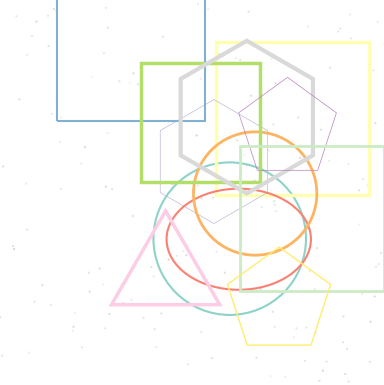[{"shape": "circle", "thickness": 1.5, "radius": 0.99, "center": [0.597, 0.38]}, {"shape": "square", "thickness": 2.5, "radius": 1.0, "center": [0.76, 0.692]}, {"shape": "hexagon", "thickness": 0.5, "radius": 0.8, "center": [0.556, 0.58]}, {"shape": "oval", "thickness": 1.5, "radius": 0.94, "center": [0.62, 0.379]}, {"shape": "square", "thickness": 1.5, "radius": 0.96, "center": [0.339, 0.878]}, {"shape": "circle", "thickness": 2, "radius": 0.8, "center": [0.663, 0.497]}, {"shape": "square", "thickness": 2.5, "radius": 0.77, "center": [0.521, 0.681]}, {"shape": "triangle", "thickness": 2.5, "radius": 0.81, "center": [0.43, 0.29]}, {"shape": "hexagon", "thickness": 3, "radius": 0.99, "center": [0.641, 0.696]}, {"shape": "pentagon", "thickness": 0.5, "radius": 0.67, "center": [0.747, 0.666]}, {"shape": "square", "thickness": 2, "radius": 0.94, "center": [0.811, 0.432]}, {"shape": "pentagon", "thickness": 1, "radius": 0.7, "center": [0.725, 0.217]}]